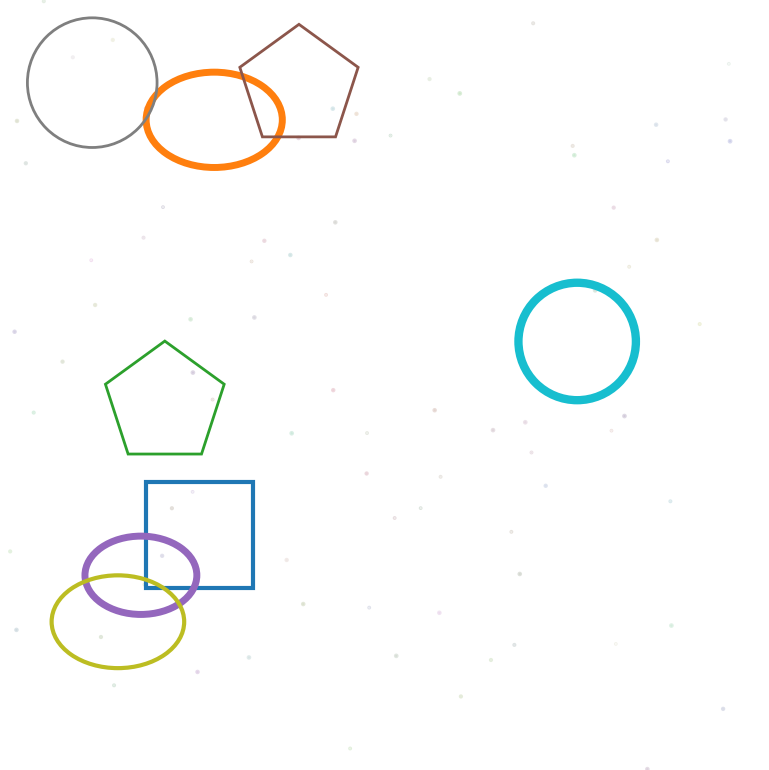[{"shape": "square", "thickness": 1.5, "radius": 0.35, "center": [0.259, 0.305]}, {"shape": "oval", "thickness": 2.5, "radius": 0.44, "center": [0.278, 0.844]}, {"shape": "pentagon", "thickness": 1, "radius": 0.41, "center": [0.214, 0.476]}, {"shape": "oval", "thickness": 2.5, "radius": 0.36, "center": [0.183, 0.253]}, {"shape": "pentagon", "thickness": 1, "radius": 0.4, "center": [0.388, 0.888]}, {"shape": "circle", "thickness": 1, "radius": 0.42, "center": [0.12, 0.893]}, {"shape": "oval", "thickness": 1.5, "radius": 0.43, "center": [0.153, 0.193]}, {"shape": "circle", "thickness": 3, "radius": 0.38, "center": [0.75, 0.557]}]